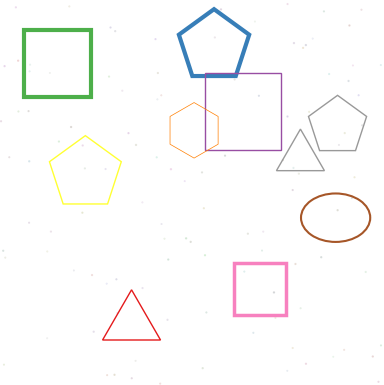[{"shape": "triangle", "thickness": 1, "radius": 0.43, "center": [0.342, 0.16]}, {"shape": "pentagon", "thickness": 3, "radius": 0.48, "center": [0.556, 0.88]}, {"shape": "square", "thickness": 3, "radius": 0.44, "center": [0.15, 0.834]}, {"shape": "square", "thickness": 1, "radius": 0.5, "center": [0.631, 0.71]}, {"shape": "hexagon", "thickness": 0.5, "radius": 0.36, "center": [0.504, 0.661]}, {"shape": "pentagon", "thickness": 1, "radius": 0.49, "center": [0.222, 0.55]}, {"shape": "oval", "thickness": 1.5, "radius": 0.45, "center": [0.872, 0.435]}, {"shape": "square", "thickness": 2.5, "radius": 0.34, "center": [0.675, 0.249]}, {"shape": "triangle", "thickness": 1, "radius": 0.36, "center": [0.78, 0.593]}, {"shape": "pentagon", "thickness": 1, "radius": 0.4, "center": [0.877, 0.673]}]